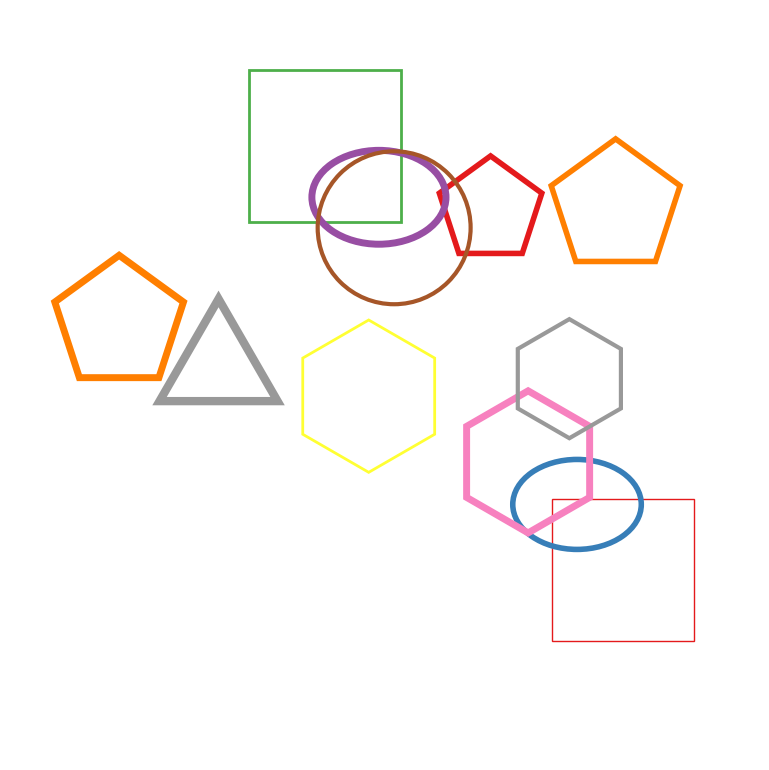[{"shape": "pentagon", "thickness": 2, "radius": 0.35, "center": [0.637, 0.727]}, {"shape": "square", "thickness": 0.5, "radius": 0.46, "center": [0.809, 0.26]}, {"shape": "oval", "thickness": 2, "radius": 0.42, "center": [0.749, 0.345]}, {"shape": "square", "thickness": 1, "radius": 0.49, "center": [0.422, 0.811]}, {"shape": "oval", "thickness": 2.5, "radius": 0.44, "center": [0.492, 0.744]}, {"shape": "pentagon", "thickness": 2, "radius": 0.44, "center": [0.8, 0.732]}, {"shape": "pentagon", "thickness": 2.5, "radius": 0.44, "center": [0.155, 0.581]}, {"shape": "hexagon", "thickness": 1, "radius": 0.49, "center": [0.479, 0.485]}, {"shape": "circle", "thickness": 1.5, "radius": 0.5, "center": [0.512, 0.704]}, {"shape": "hexagon", "thickness": 2.5, "radius": 0.46, "center": [0.686, 0.4]}, {"shape": "triangle", "thickness": 3, "radius": 0.44, "center": [0.284, 0.523]}, {"shape": "hexagon", "thickness": 1.5, "radius": 0.39, "center": [0.739, 0.508]}]